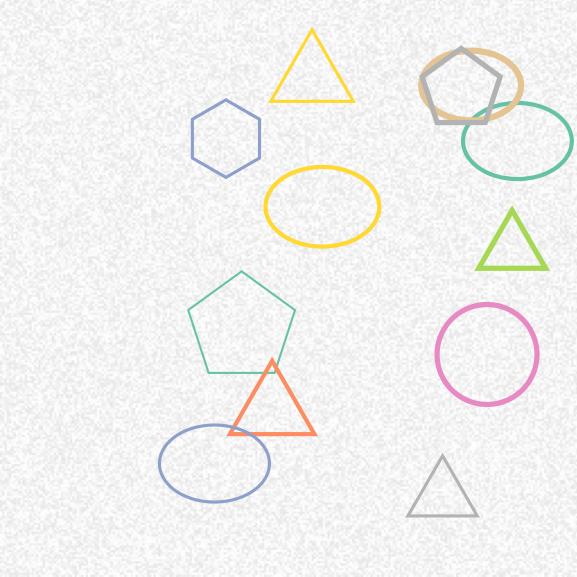[{"shape": "oval", "thickness": 2, "radius": 0.47, "center": [0.896, 0.755]}, {"shape": "pentagon", "thickness": 1, "radius": 0.49, "center": [0.418, 0.432]}, {"shape": "triangle", "thickness": 2, "radius": 0.42, "center": [0.471, 0.29]}, {"shape": "oval", "thickness": 1.5, "radius": 0.48, "center": [0.371, 0.196]}, {"shape": "hexagon", "thickness": 1.5, "radius": 0.34, "center": [0.391, 0.759]}, {"shape": "circle", "thickness": 2.5, "radius": 0.43, "center": [0.843, 0.385]}, {"shape": "triangle", "thickness": 2.5, "radius": 0.33, "center": [0.887, 0.568]}, {"shape": "oval", "thickness": 2, "radius": 0.49, "center": [0.558, 0.641]}, {"shape": "triangle", "thickness": 1.5, "radius": 0.41, "center": [0.54, 0.865]}, {"shape": "oval", "thickness": 3, "radius": 0.43, "center": [0.816, 0.851]}, {"shape": "triangle", "thickness": 1.5, "radius": 0.35, "center": [0.766, 0.14]}, {"shape": "pentagon", "thickness": 2.5, "radius": 0.35, "center": [0.799, 0.844]}]